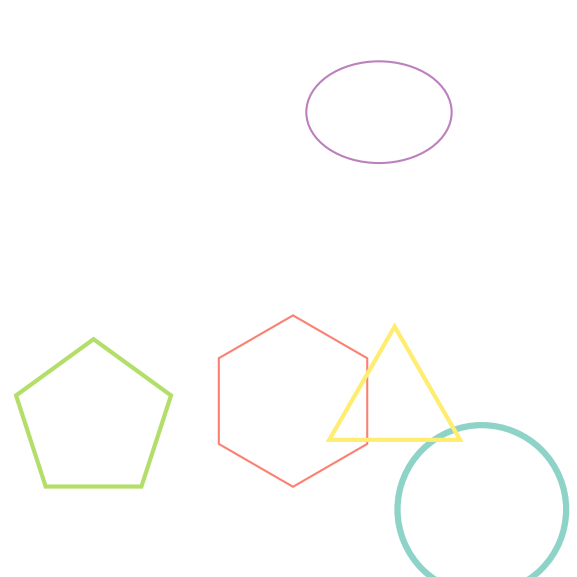[{"shape": "circle", "thickness": 3, "radius": 0.73, "center": [0.834, 0.117]}, {"shape": "hexagon", "thickness": 1, "radius": 0.74, "center": [0.507, 0.305]}, {"shape": "pentagon", "thickness": 2, "radius": 0.71, "center": [0.162, 0.271]}, {"shape": "oval", "thickness": 1, "radius": 0.63, "center": [0.656, 0.805]}, {"shape": "triangle", "thickness": 2, "radius": 0.65, "center": [0.683, 0.303]}]